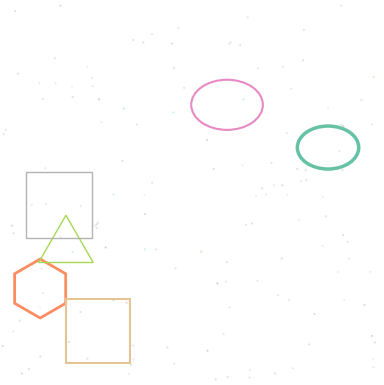[{"shape": "oval", "thickness": 2.5, "radius": 0.4, "center": [0.852, 0.617]}, {"shape": "hexagon", "thickness": 2, "radius": 0.38, "center": [0.104, 0.251]}, {"shape": "oval", "thickness": 1.5, "radius": 0.47, "center": [0.59, 0.728]}, {"shape": "triangle", "thickness": 1, "radius": 0.41, "center": [0.171, 0.359]}, {"shape": "square", "thickness": 1.5, "radius": 0.41, "center": [0.255, 0.14]}, {"shape": "square", "thickness": 1, "radius": 0.43, "center": [0.153, 0.466]}]